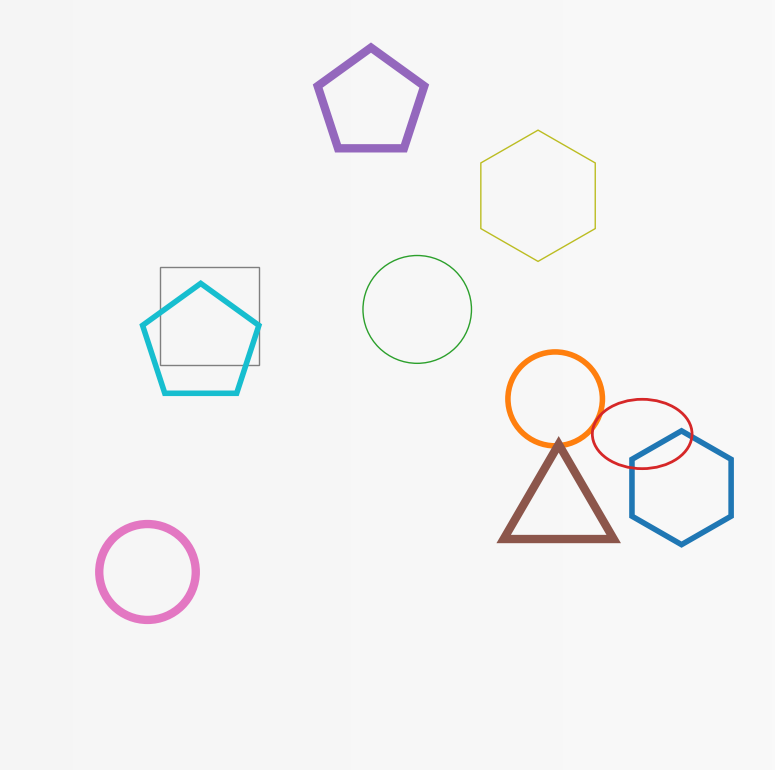[{"shape": "hexagon", "thickness": 2, "radius": 0.37, "center": [0.879, 0.367]}, {"shape": "circle", "thickness": 2, "radius": 0.3, "center": [0.716, 0.482]}, {"shape": "circle", "thickness": 0.5, "radius": 0.35, "center": [0.538, 0.598]}, {"shape": "oval", "thickness": 1, "radius": 0.32, "center": [0.829, 0.436]}, {"shape": "pentagon", "thickness": 3, "radius": 0.36, "center": [0.479, 0.866]}, {"shape": "triangle", "thickness": 3, "radius": 0.41, "center": [0.721, 0.341]}, {"shape": "circle", "thickness": 3, "radius": 0.31, "center": [0.19, 0.257]}, {"shape": "square", "thickness": 0.5, "radius": 0.32, "center": [0.27, 0.589]}, {"shape": "hexagon", "thickness": 0.5, "radius": 0.43, "center": [0.694, 0.746]}, {"shape": "pentagon", "thickness": 2, "radius": 0.39, "center": [0.259, 0.553]}]